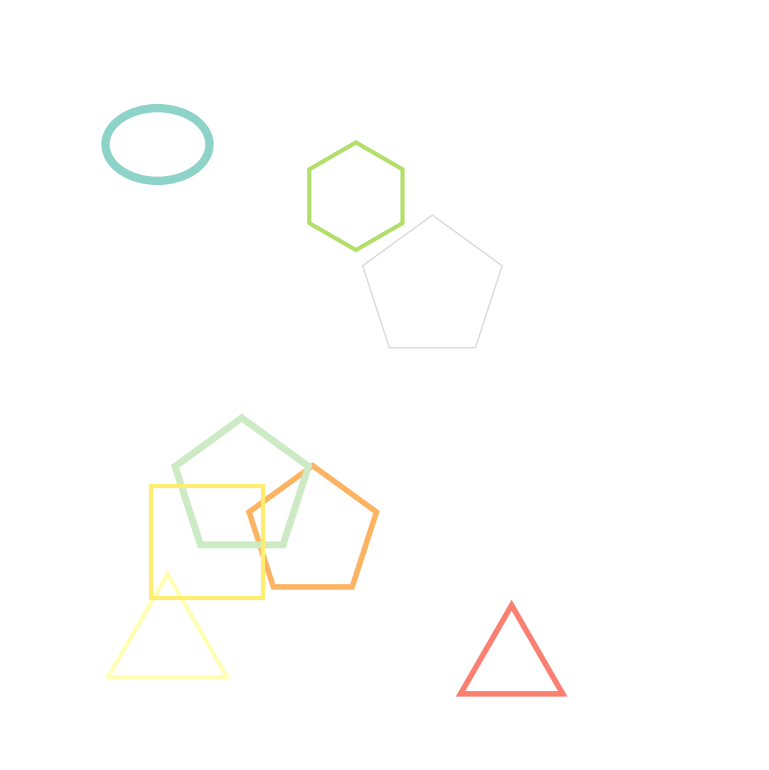[{"shape": "oval", "thickness": 3, "radius": 0.34, "center": [0.205, 0.812]}, {"shape": "triangle", "thickness": 1.5, "radius": 0.45, "center": [0.218, 0.165]}, {"shape": "triangle", "thickness": 2, "radius": 0.38, "center": [0.664, 0.137]}, {"shape": "pentagon", "thickness": 2, "radius": 0.44, "center": [0.406, 0.308]}, {"shape": "hexagon", "thickness": 1.5, "radius": 0.35, "center": [0.462, 0.745]}, {"shape": "pentagon", "thickness": 0.5, "radius": 0.48, "center": [0.561, 0.625]}, {"shape": "pentagon", "thickness": 2.5, "radius": 0.46, "center": [0.314, 0.366]}, {"shape": "square", "thickness": 1.5, "radius": 0.36, "center": [0.269, 0.296]}]